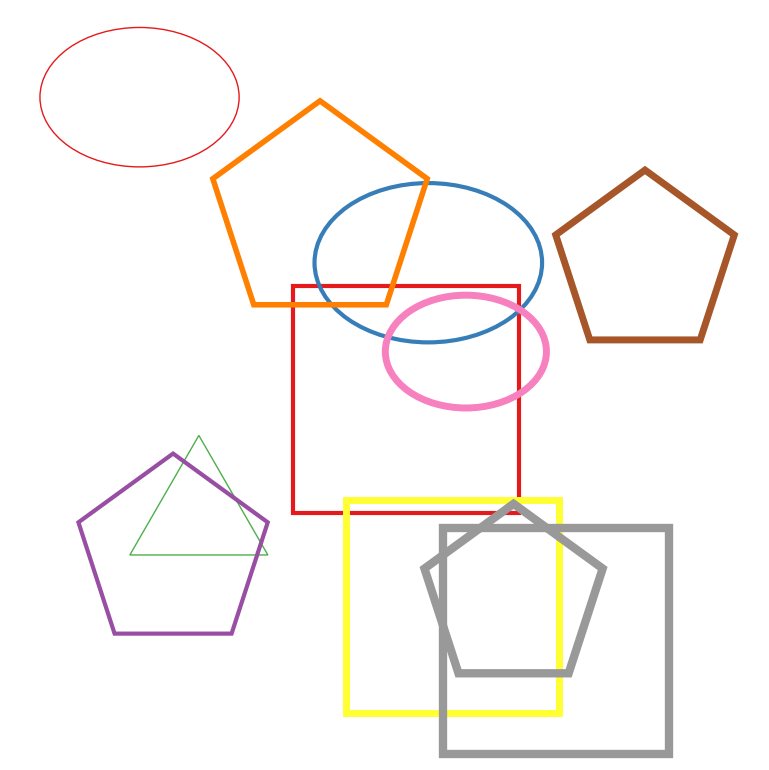[{"shape": "oval", "thickness": 0.5, "radius": 0.65, "center": [0.181, 0.874]}, {"shape": "square", "thickness": 1.5, "radius": 0.74, "center": [0.528, 0.481]}, {"shape": "oval", "thickness": 1.5, "radius": 0.74, "center": [0.556, 0.659]}, {"shape": "triangle", "thickness": 0.5, "radius": 0.52, "center": [0.258, 0.331]}, {"shape": "pentagon", "thickness": 1.5, "radius": 0.65, "center": [0.225, 0.282]}, {"shape": "pentagon", "thickness": 2, "radius": 0.73, "center": [0.416, 0.723]}, {"shape": "square", "thickness": 2.5, "radius": 0.69, "center": [0.587, 0.212]}, {"shape": "pentagon", "thickness": 2.5, "radius": 0.61, "center": [0.838, 0.657]}, {"shape": "oval", "thickness": 2.5, "radius": 0.52, "center": [0.605, 0.543]}, {"shape": "square", "thickness": 3, "radius": 0.73, "center": [0.722, 0.168]}, {"shape": "pentagon", "thickness": 3, "radius": 0.61, "center": [0.667, 0.224]}]